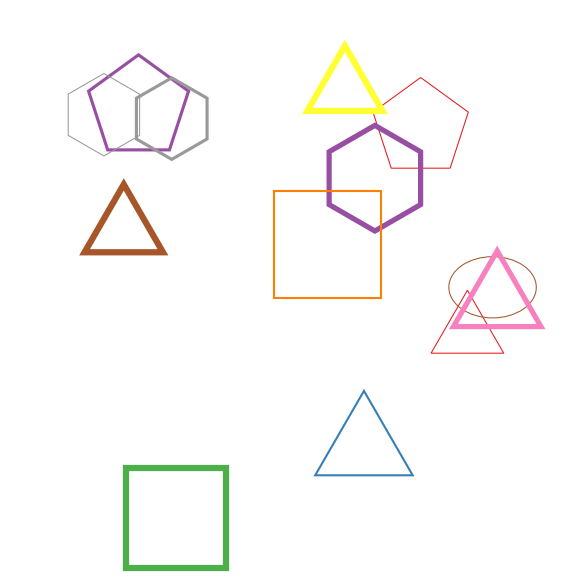[{"shape": "triangle", "thickness": 0.5, "radius": 0.36, "center": [0.809, 0.424]}, {"shape": "pentagon", "thickness": 0.5, "radius": 0.43, "center": [0.728, 0.778]}, {"shape": "triangle", "thickness": 1, "radius": 0.49, "center": [0.63, 0.225]}, {"shape": "square", "thickness": 3, "radius": 0.43, "center": [0.305, 0.102]}, {"shape": "hexagon", "thickness": 2.5, "radius": 0.46, "center": [0.649, 0.691]}, {"shape": "pentagon", "thickness": 1.5, "radius": 0.45, "center": [0.24, 0.813]}, {"shape": "square", "thickness": 1, "radius": 0.46, "center": [0.567, 0.576]}, {"shape": "triangle", "thickness": 3, "radius": 0.38, "center": [0.597, 0.845]}, {"shape": "oval", "thickness": 0.5, "radius": 0.38, "center": [0.853, 0.502]}, {"shape": "triangle", "thickness": 3, "radius": 0.39, "center": [0.214, 0.601]}, {"shape": "triangle", "thickness": 2.5, "radius": 0.44, "center": [0.861, 0.477]}, {"shape": "hexagon", "thickness": 0.5, "radius": 0.36, "center": [0.18, 0.8]}, {"shape": "hexagon", "thickness": 1.5, "radius": 0.35, "center": [0.297, 0.794]}]